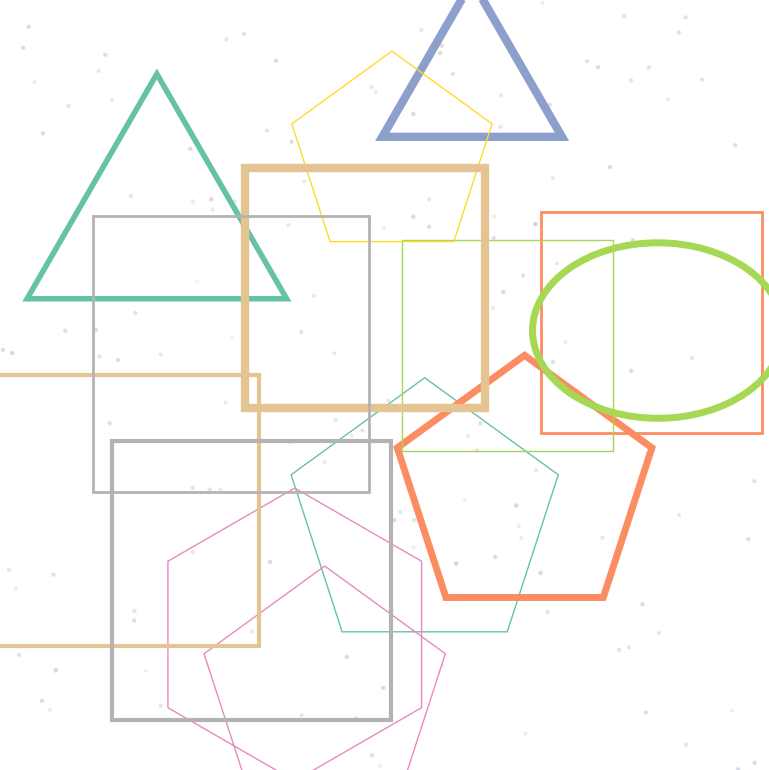[{"shape": "triangle", "thickness": 2, "radius": 0.97, "center": [0.204, 0.709]}, {"shape": "pentagon", "thickness": 0.5, "radius": 0.91, "center": [0.552, 0.327]}, {"shape": "pentagon", "thickness": 2.5, "radius": 0.87, "center": [0.681, 0.365]}, {"shape": "square", "thickness": 1, "radius": 0.72, "center": [0.846, 0.582]}, {"shape": "triangle", "thickness": 3, "radius": 0.67, "center": [0.613, 0.89]}, {"shape": "pentagon", "thickness": 0.5, "radius": 0.82, "center": [0.422, 0.1]}, {"shape": "hexagon", "thickness": 0.5, "radius": 0.95, "center": [0.383, 0.176]}, {"shape": "square", "thickness": 0.5, "radius": 0.68, "center": [0.659, 0.551]}, {"shape": "oval", "thickness": 2.5, "radius": 0.81, "center": [0.854, 0.571]}, {"shape": "pentagon", "thickness": 0.5, "radius": 0.68, "center": [0.509, 0.797]}, {"shape": "square", "thickness": 3, "radius": 0.78, "center": [0.474, 0.626]}, {"shape": "square", "thickness": 1.5, "radius": 0.88, "center": [0.161, 0.337]}, {"shape": "square", "thickness": 1, "radius": 0.9, "center": [0.3, 0.54]}, {"shape": "square", "thickness": 1.5, "radius": 0.9, "center": [0.327, 0.246]}]